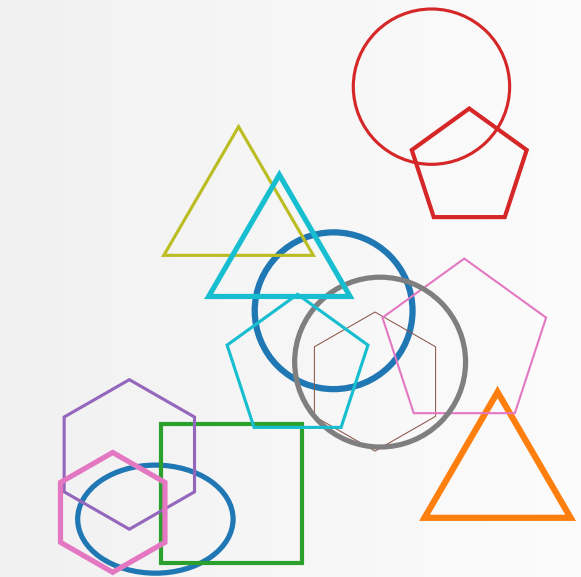[{"shape": "oval", "thickness": 2.5, "radius": 0.67, "center": [0.267, 0.1]}, {"shape": "circle", "thickness": 3, "radius": 0.68, "center": [0.574, 0.461]}, {"shape": "triangle", "thickness": 3, "radius": 0.73, "center": [0.856, 0.175]}, {"shape": "square", "thickness": 2, "radius": 0.6, "center": [0.398, 0.145]}, {"shape": "circle", "thickness": 1.5, "radius": 0.67, "center": [0.742, 0.849]}, {"shape": "pentagon", "thickness": 2, "radius": 0.52, "center": [0.807, 0.707]}, {"shape": "hexagon", "thickness": 1.5, "radius": 0.65, "center": [0.223, 0.212]}, {"shape": "hexagon", "thickness": 0.5, "radius": 0.6, "center": [0.645, 0.338]}, {"shape": "hexagon", "thickness": 2.5, "radius": 0.52, "center": [0.194, 0.112]}, {"shape": "pentagon", "thickness": 1, "radius": 0.74, "center": [0.799, 0.403]}, {"shape": "circle", "thickness": 2.5, "radius": 0.74, "center": [0.654, 0.372]}, {"shape": "triangle", "thickness": 1.5, "radius": 0.74, "center": [0.41, 0.631]}, {"shape": "pentagon", "thickness": 1.5, "radius": 0.64, "center": [0.512, 0.362]}, {"shape": "triangle", "thickness": 2.5, "radius": 0.7, "center": [0.481, 0.556]}]